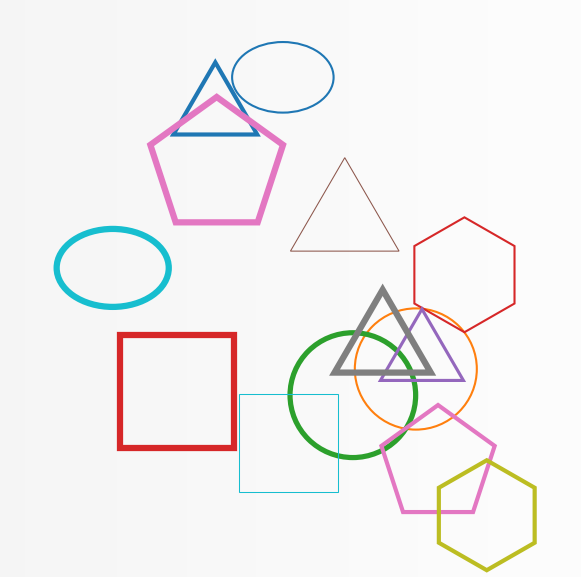[{"shape": "triangle", "thickness": 2, "radius": 0.42, "center": [0.37, 0.808]}, {"shape": "oval", "thickness": 1, "radius": 0.44, "center": [0.487, 0.865]}, {"shape": "circle", "thickness": 1, "radius": 0.52, "center": [0.715, 0.36]}, {"shape": "circle", "thickness": 2.5, "radius": 0.54, "center": [0.607, 0.315]}, {"shape": "hexagon", "thickness": 1, "radius": 0.5, "center": [0.799, 0.523]}, {"shape": "square", "thickness": 3, "radius": 0.49, "center": [0.305, 0.321]}, {"shape": "triangle", "thickness": 1.5, "radius": 0.41, "center": [0.726, 0.382]}, {"shape": "triangle", "thickness": 0.5, "radius": 0.54, "center": [0.593, 0.618]}, {"shape": "pentagon", "thickness": 2, "radius": 0.51, "center": [0.754, 0.195]}, {"shape": "pentagon", "thickness": 3, "radius": 0.6, "center": [0.373, 0.711]}, {"shape": "triangle", "thickness": 3, "radius": 0.48, "center": [0.658, 0.402]}, {"shape": "hexagon", "thickness": 2, "radius": 0.48, "center": [0.837, 0.107]}, {"shape": "oval", "thickness": 3, "radius": 0.48, "center": [0.194, 0.535]}, {"shape": "square", "thickness": 0.5, "radius": 0.42, "center": [0.496, 0.232]}]